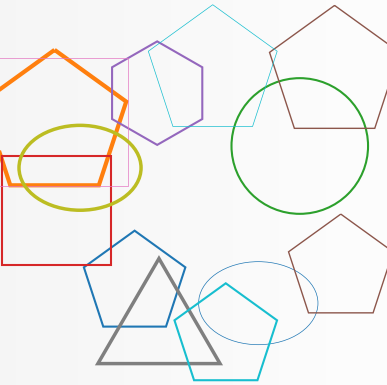[{"shape": "pentagon", "thickness": 1.5, "radius": 0.69, "center": [0.347, 0.263]}, {"shape": "oval", "thickness": 0.5, "radius": 0.77, "center": [0.667, 0.213]}, {"shape": "pentagon", "thickness": 3, "radius": 0.97, "center": [0.141, 0.676]}, {"shape": "circle", "thickness": 1.5, "radius": 0.88, "center": [0.774, 0.621]}, {"shape": "square", "thickness": 1.5, "radius": 0.7, "center": [0.146, 0.454]}, {"shape": "hexagon", "thickness": 1.5, "radius": 0.67, "center": [0.406, 0.758]}, {"shape": "pentagon", "thickness": 1, "radius": 0.71, "center": [0.879, 0.302]}, {"shape": "pentagon", "thickness": 1, "radius": 0.88, "center": [0.863, 0.809]}, {"shape": "square", "thickness": 0.5, "radius": 0.83, "center": [0.165, 0.683]}, {"shape": "triangle", "thickness": 2.5, "radius": 0.91, "center": [0.41, 0.147]}, {"shape": "oval", "thickness": 2.5, "radius": 0.79, "center": [0.207, 0.564]}, {"shape": "pentagon", "thickness": 0.5, "radius": 0.87, "center": [0.549, 0.813]}, {"shape": "pentagon", "thickness": 1.5, "radius": 0.7, "center": [0.583, 0.125]}]